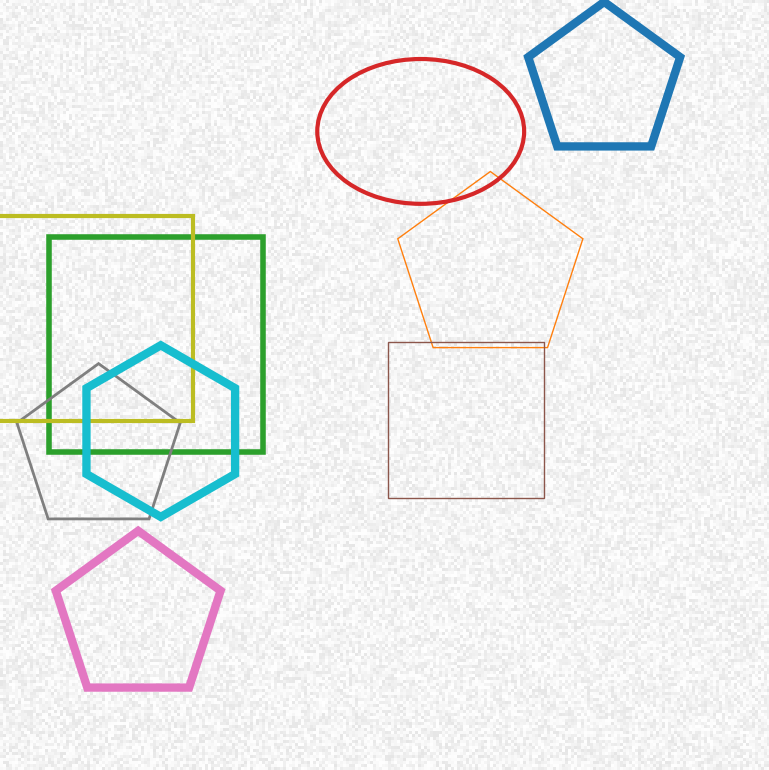[{"shape": "pentagon", "thickness": 3, "radius": 0.52, "center": [0.785, 0.894]}, {"shape": "pentagon", "thickness": 0.5, "radius": 0.63, "center": [0.637, 0.651]}, {"shape": "square", "thickness": 2, "radius": 0.7, "center": [0.203, 0.553]}, {"shape": "oval", "thickness": 1.5, "radius": 0.67, "center": [0.546, 0.829]}, {"shape": "square", "thickness": 0.5, "radius": 0.51, "center": [0.605, 0.455]}, {"shape": "pentagon", "thickness": 3, "radius": 0.56, "center": [0.179, 0.198]}, {"shape": "pentagon", "thickness": 1, "radius": 0.56, "center": [0.128, 0.416]}, {"shape": "square", "thickness": 1.5, "radius": 0.66, "center": [0.119, 0.586]}, {"shape": "hexagon", "thickness": 3, "radius": 0.56, "center": [0.209, 0.44]}]